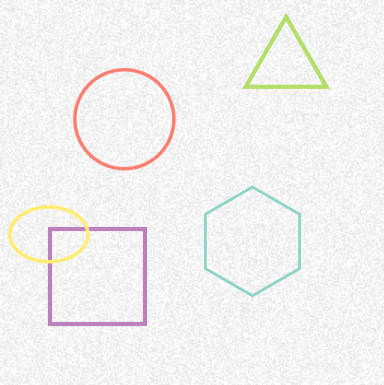[{"shape": "hexagon", "thickness": 2, "radius": 0.71, "center": [0.656, 0.373]}, {"shape": "circle", "thickness": 2.5, "radius": 0.64, "center": [0.323, 0.69]}, {"shape": "triangle", "thickness": 3, "radius": 0.61, "center": [0.743, 0.835]}, {"shape": "square", "thickness": 3, "radius": 0.62, "center": [0.253, 0.282]}, {"shape": "oval", "thickness": 2.5, "radius": 0.51, "center": [0.127, 0.391]}]